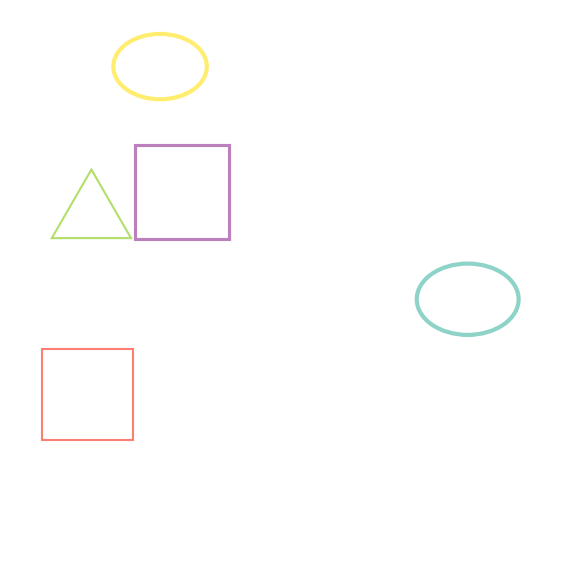[{"shape": "oval", "thickness": 2, "radius": 0.44, "center": [0.81, 0.481]}, {"shape": "square", "thickness": 1, "radius": 0.39, "center": [0.151, 0.316]}, {"shape": "triangle", "thickness": 1, "radius": 0.4, "center": [0.158, 0.626]}, {"shape": "square", "thickness": 1.5, "radius": 0.41, "center": [0.315, 0.667]}, {"shape": "oval", "thickness": 2, "radius": 0.4, "center": [0.277, 0.884]}]